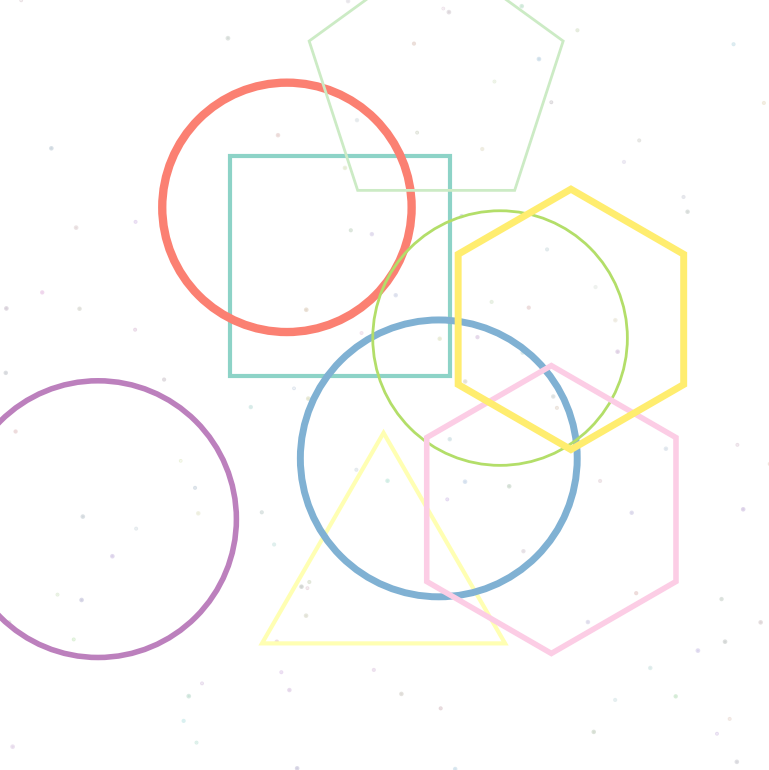[{"shape": "square", "thickness": 1.5, "radius": 0.71, "center": [0.442, 0.654]}, {"shape": "triangle", "thickness": 1.5, "radius": 0.91, "center": [0.498, 0.256]}, {"shape": "circle", "thickness": 3, "radius": 0.81, "center": [0.373, 0.731]}, {"shape": "circle", "thickness": 2.5, "radius": 0.9, "center": [0.57, 0.405]}, {"shape": "circle", "thickness": 1, "radius": 0.83, "center": [0.649, 0.561]}, {"shape": "hexagon", "thickness": 2, "radius": 0.93, "center": [0.716, 0.338]}, {"shape": "circle", "thickness": 2, "radius": 0.9, "center": [0.127, 0.326]}, {"shape": "pentagon", "thickness": 1, "radius": 0.87, "center": [0.566, 0.893]}, {"shape": "hexagon", "thickness": 2.5, "radius": 0.85, "center": [0.741, 0.585]}]